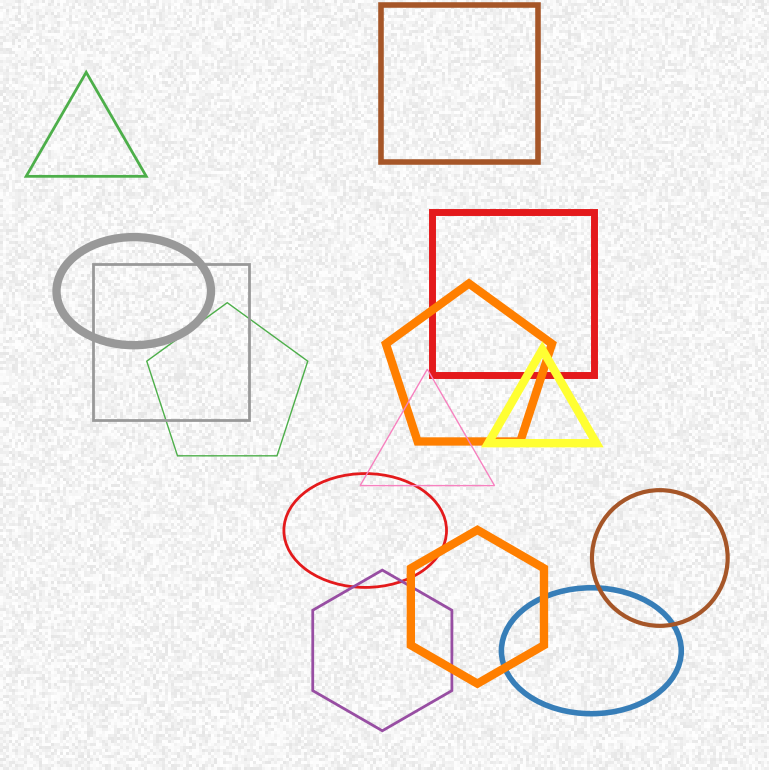[{"shape": "square", "thickness": 2.5, "radius": 0.53, "center": [0.666, 0.619]}, {"shape": "oval", "thickness": 1, "radius": 0.53, "center": [0.474, 0.311]}, {"shape": "oval", "thickness": 2, "radius": 0.58, "center": [0.768, 0.155]}, {"shape": "pentagon", "thickness": 0.5, "radius": 0.55, "center": [0.295, 0.497]}, {"shape": "triangle", "thickness": 1, "radius": 0.45, "center": [0.112, 0.816]}, {"shape": "hexagon", "thickness": 1, "radius": 0.52, "center": [0.497, 0.155]}, {"shape": "pentagon", "thickness": 3, "radius": 0.57, "center": [0.609, 0.518]}, {"shape": "hexagon", "thickness": 3, "radius": 0.5, "center": [0.62, 0.212]}, {"shape": "triangle", "thickness": 3, "radius": 0.41, "center": [0.704, 0.465]}, {"shape": "square", "thickness": 2, "radius": 0.51, "center": [0.596, 0.892]}, {"shape": "circle", "thickness": 1.5, "radius": 0.44, "center": [0.857, 0.275]}, {"shape": "triangle", "thickness": 0.5, "radius": 0.5, "center": [0.555, 0.42]}, {"shape": "square", "thickness": 1, "radius": 0.51, "center": [0.222, 0.556]}, {"shape": "oval", "thickness": 3, "radius": 0.5, "center": [0.174, 0.622]}]